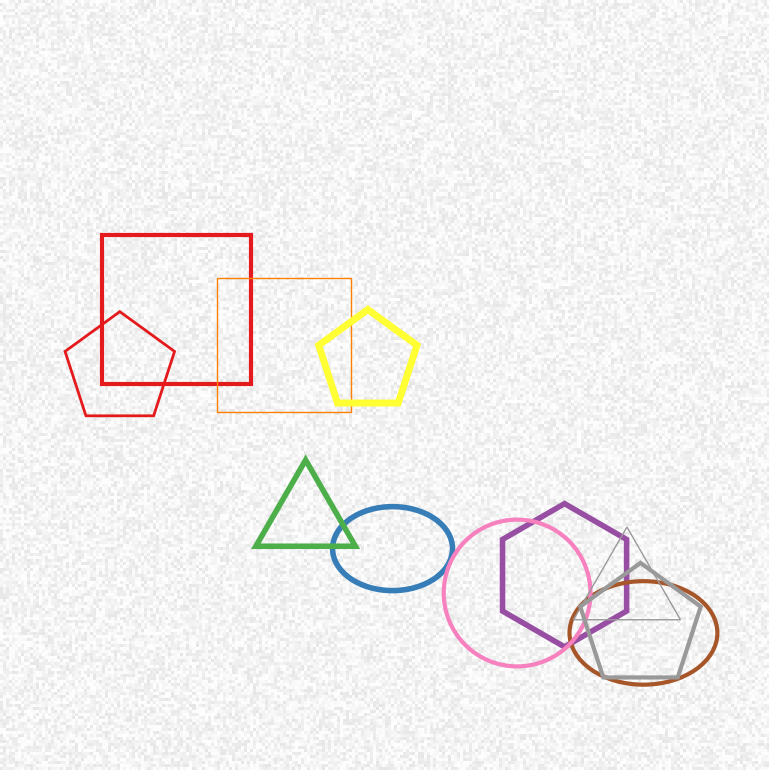[{"shape": "pentagon", "thickness": 1, "radius": 0.37, "center": [0.156, 0.52]}, {"shape": "square", "thickness": 1.5, "radius": 0.48, "center": [0.23, 0.598]}, {"shape": "oval", "thickness": 2, "radius": 0.39, "center": [0.51, 0.288]}, {"shape": "triangle", "thickness": 2, "radius": 0.37, "center": [0.397, 0.328]}, {"shape": "hexagon", "thickness": 2, "radius": 0.47, "center": [0.733, 0.253]}, {"shape": "square", "thickness": 0.5, "radius": 0.43, "center": [0.369, 0.552]}, {"shape": "pentagon", "thickness": 2.5, "radius": 0.34, "center": [0.478, 0.531]}, {"shape": "oval", "thickness": 1.5, "radius": 0.48, "center": [0.836, 0.178]}, {"shape": "circle", "thickness": 1.5, "radius": 0.48, "center": [0.672, 0.23]}, {"shape": "triangle", "thickness": 0.5, "radius": 0.4, "center": [0.814, 0.235]}, {"shape": "pentagon", "thickness": 1.5, "radius": 0.41, "center": [0.832, 0.187]}]